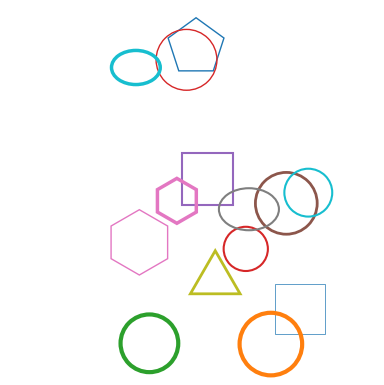[{"shape": "pentagon", "thickness": 1, "radius": 0.38, "center": [0.509, 0.878]}, {"shape": "square", "thickness": 0.5, "radius": 0.33, "center": [0.779, 0.198]}, {"shape": "circle", "thickness": 3, "radius": 0.41, "center": [0.704, 0.106]}, {"shape": "circle", "thickness": 3, "radius": 0.37, "center": [0.388, 0.108]}, {"shape": "circle", "thickness": 1.5, "radius": 0.29, "center": [0.638, 0.354]}, {"shape": "circle", "thickness": 1, "radius": 0.39, "center": [0.484, 0.845]}, {"shape": "square", "thickness": 1.5, "radius": 0.34, "center": [0.539, 0.535]}, {"shape": "circle", "thickness": 2, "radius": 0.4, "center": [0.744, 0.472]}, {"shape": "hexagon", "thickness": 1, "radius": 0.42, "center": [0.362, 0.371]}, {"shape": "hexagon", "thickness": 2.5, "radius": 0.29, "center": [0.459, 0.478]}, {"shape": "oval", "thickness": 1.5, "radius": 0.39, "center": [0.647, 0.457]}, {"shape": "triangle", "thickness": 2, "radius": 0.37, "center": [0.559, 0.274]}, {"shape": "circle", "thickness": 1.5, "radius": 0.31, "center": [0.801, 0.5]}, {"shape": "oval", "thickness": 2.5, "radius": 0.32, "center": [0.353, 0.825]}]